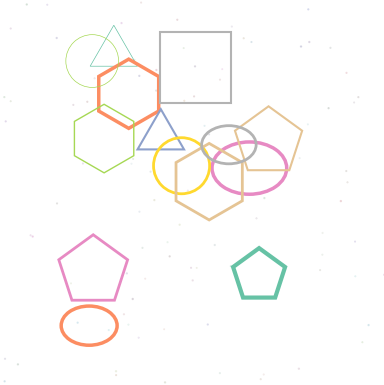[{"shape": "triangle", "thickness": 0.5, "radius": 0.35, "center": [0.296, 0.864]}, {"shape": "pentagon", "thickness": 3, "radius": 0.35, "center": [0.673, 0.285]}, {"shape": "oval", "thickness": 2.5, "radius": 0.36, "center": [0.232, 0.154]}, {"shape": "hexagon", "thickness": 2.5, "radius": 0.45, "center": [0.334, 0.756]}, {"shape": "triangle", "thickness": 1.5, "radius": 0.35, "center": [0.418, 0.647]}, {"shape": "oval", "thickness": 2.5, "radius": 0.48, "center": [0.648, 0.563]}, {"shape": "pentagon", "thickness": 2, "radius": 0.47, "center": [0.242, 0.296]}, {"shape": "circle", "thickness": 0.5, "radius": 0.34, "center": [0.24, 0.841]}, {"shape": "hexagon", "thickness": 1, "radius": 0.45, "center": [0.27, 0.64]}, {"shape": "circle", "thickness": 2, "radius": 0.36, "center": [0.472, 0.57]}, {"shape": "pentagon", "thickness": 1.5, "radius": 0.46, "center": [0.698, 0.632]}, {"shape": "hexagon", "thickness": 2, "radius": 0.5, "center": [0.543, 0.528]}, {"shape": "oval", "thickness": 2, "radius": 0.35, "center": [0.595, 0.624]}, {"shape": "square", "thickness": 1.5, "radius": 0.46, "center": [0.508, 0.824]}]